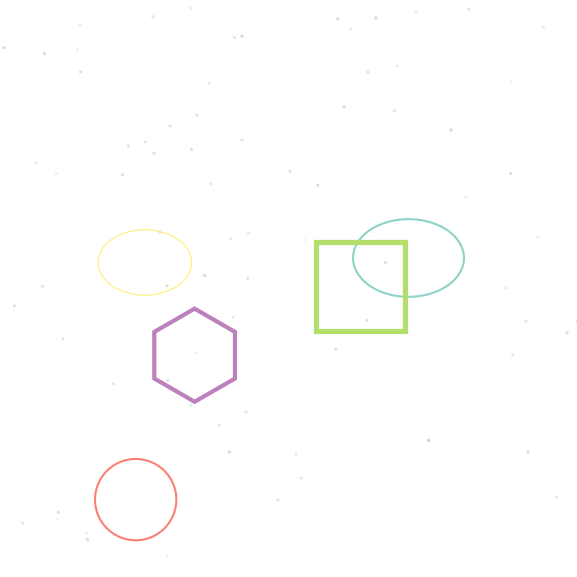[{"shape": "oval", "thickness": 1, "radius": 0.48, "center": [0.707, 0.552]}, {"shape": "circle", "thickness": 1, "radius": 0.35, "center": [0.235, 0.134]}, {"shape": "square", "thickness": 2.5, "radius": 0.39, "center": [0.624, 0.504]}, {"shape": "hexagon", "thickness": 2, "radius": 0.4, "center": [0.337, 0.384]}, {"shape": "oval", "thickness": 0.5, "radius": 0.4, "center": [0.251, 0.545]}]